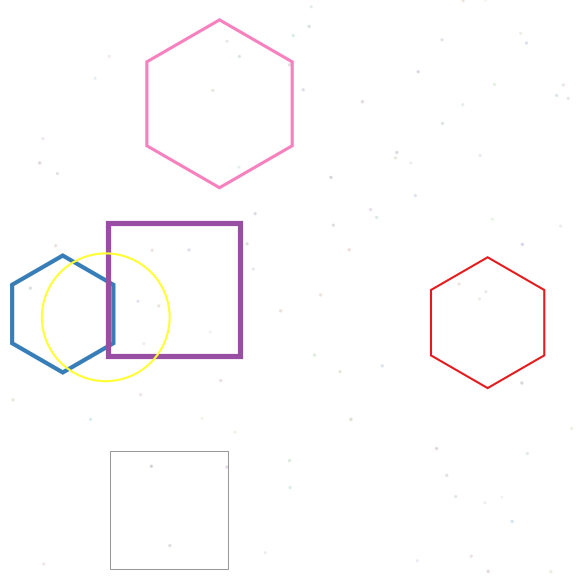[{"shape": "hexagon", "thickness": 1, "radius": 0.57, "center": [0.844, 0.44]}, {"shape": "hexagon", "thickness": 2, "radius": 0.51, "center": [0.109, 0.455]}, {"shape": "square", "thickness": 2.5, "radius": 0.57, "center": [0.301, 0.498]}, {"shape": "circle", "thickness": 1, "radius": 0.55, "center": [0.183, 0.45]}, {"shape": "hexagon", "thickness": 1.5, "radius": 0.73, "center": [0.38, 0.819]}, {"shape": "square", "thickness": 0.5, "radius": 0.51, "center": [0.292, 0.116]}]